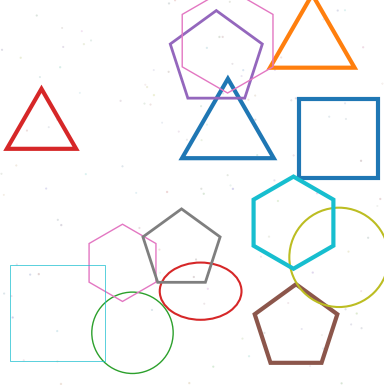[{"shape": "square", "thickness": 3, "radius": 0.51, "center": [0.88, 0.64]}, {"shape": "triangle", "thickness": 3, "radius": 0.69, "center": [0.592, 0.658]}, {"shape": "triangle", "thickness": 3, "radius": 0.63, "center": [0.811, 0.888]}, {"shape": "circle", "thickness": 1, "radius": 0.53, "center": [0.344, 0.136]}, {"shape": "triangle", "thickness": 3, "radius": 0.52, "center": [0.108, 0.665]}, {"shape": "oval", "thickness": 1.5, "radius": 0.53, "center": [0.521, 0.244]}, {"shape": "pentagon", "thickness": 2, "radius": 0.63, "center": [0.562, 0.847]}, {"shape": "pentagon", "thickness": 3, "radius": 0.56, "center": [0.769, 0.149]}, {"shape": "hexagon", "thickness": 1, "radius": 0.5, "center": [0.318, 0.317]}, {"shape": "hexagon", "thickness": 1, "radius": 0.68, "center": [0.591, 0.894]}, {"shape": "pentagon", "thickness": 2, "radius": 0.53, "center": [0.472, 0.352]}, {"shape": "circle", "thickness": 1.5, "radius": 0.65, "center": [0.881, 0.332]}, {"shape": "square", "thickness": 0.5, "radius": 0.62, "center": [0.15, 0.187]}, {"shape": "hexagon", "thickness": 3, "radius": 0.6, "center": [0.762, 0.422]}]